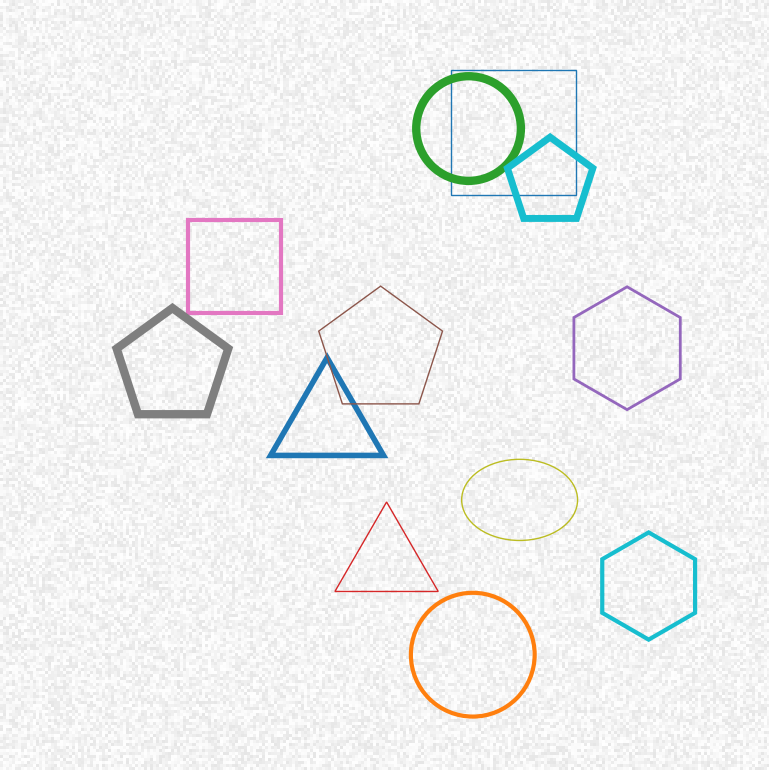[{"shape": "square", "thickness": 0.5, "radius": 0.41, "center": [0.667, 0.829]}, {"shape": "triangle", "thickness": 2, "radius": 0.42, "center": [0.425, 0.451]}, {"shape": "circle", "thickness": 1.5, "radius": 0.4, "center": [0.614, 0.15]}, {"shape": "circle", "thickness": 3, "radius": 0.34, "center": [0.609, 0.833]}, {"shape": "triangle", "thickness": 0.5, "radius": 0.39, "center": [0.502, 0.271]}, {"shape": "hexagon", "thickness": 1, "radius": 0.4, "center": [0.814, 0.548]}, {"shape": "pentagon", "thickness": 0.5, "radius": 0.42, "center": [0.494, 0.544]}, {"shape": "square", "thickness": 1.5, "radius": 0.3, "center": [0.304, 0.654]}, {"shape": "pentagon", "thickness": 3, "radius": 0.38, "center": [0.224, 0.524]}, {"shape": "oval", "thickness": 0.5, "radius": 0.38, "center": [0.675, 0.351]}, {"shape": "pentagon", "thickness": 2.5, "radius": 0.29, "center": [0.714, 0.764]}, {"shape": "hexagon", "thickness": 1.5, "radius": 0.35, "center": [0.842, 0.239]}]